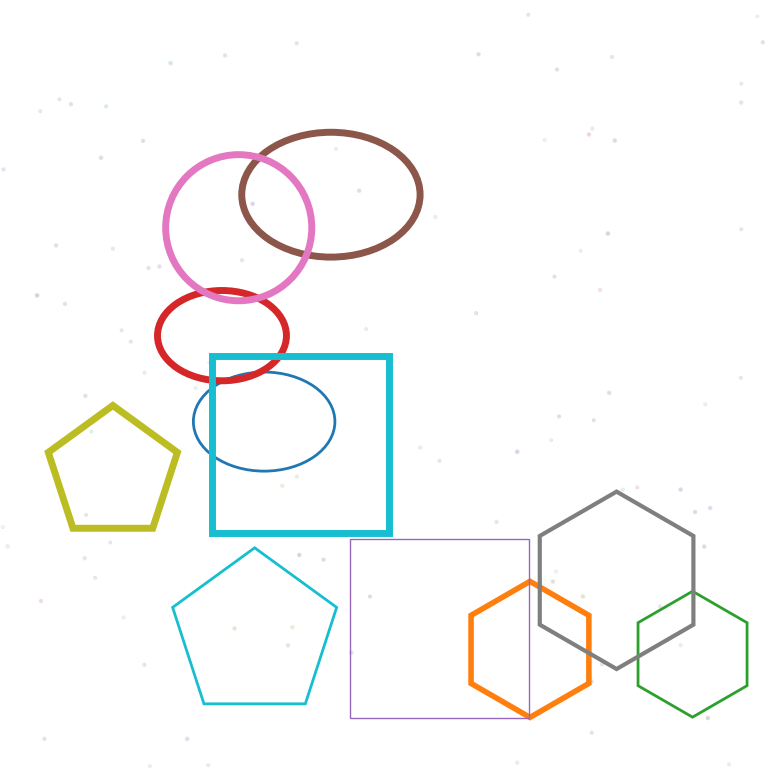[{"shape": "oval", "thickness": 1, "radius": 0.46, "center": [0.343, 0.452]}, {"shape": "hexagon", "thickness": 2, "radius": 0.44, "center": [0.688, 0.157]}, {"shape": "hexagon", "thickness": 1, "radius": 0.41, "center": [0.899, 0.15]}, {"shape": "oval", "thickness": 2.5, "radius": 0.42, "center": [0.288, 0.564]}, {"shape": "square", "thickness": 0.5, "radius": 0.58, "center": [0.571, 0.184]}, {"shape": "oval", "thickness": 2.5, "radius": 0.58, "center": [0.43, 0.747]}, {"shape": "circle", "thickness": 2.5, "radius": 0.47, "center": [0.31, 0.704]}, {"shape": "hexagon", "thickness": 1.5, "radius": 0.58, "center": [0.801, 0.246]}, {"shape": "pentagon", "thickness": 2.5, "radius": 0.44, "center": [0.147, 0.385]}, {"shape": "pentagon", "thickness": 1, "radius": 0.56, "center": [0.331, 0.177]}, {"shape": "square", "thickness": 2.5, "radius": 0.58, "center": [0.391, 0.423]}]